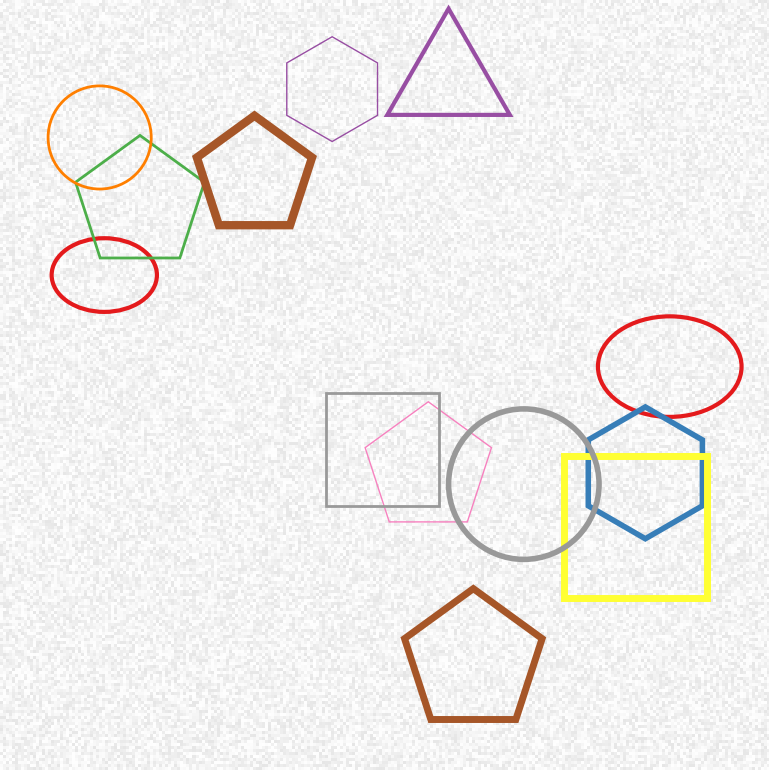[{"shape": "oval", "thickness": 1.5, "radius": 0.47, "center": [0.87, 0.524]}, {"shape": "oval", "thickness": 1.5, "radius": 0.34, "center": [0.135, 0.643]}, {"shape": "hexagon", "thickness": 2, "radius": 0.43, "center": [0.838, 0.386]}, {"shape": "pentagon", "thickness": 1, "radius": 0.44, "center": [0.182, 0.736]}, {"shape": "triangle", "thickness": 1.5, "radius": 0.46, "center": [0.583, 0.897]}, {"shape": "hexagon", "thickness": 0.5, "radius": 0.34, "center": [0.431, 0.884]}, {"shape": "circle", "thickness": 1, "radius": 0.33, "center": [0.129, 0.821]}, {"shape": "square", "thickness": 2.5, "radius": 0.46, "center": [0.825, 0.315]}, {"shape": "pentagon", "thickness": 3, "radius": 0.39, "center": [0.33, 0.771]}, {"shape": "pentagon", "thickness": 2.5, "radius": 0.47, "center": [0.615, 0.142]}, {"shape": "pentagon", "thickness": 0.5, "radius": 0.43, "center": [0.556, 0.392]}, {"shape": "square", "thickness": 1, "radius": 0.37, "center": [0.497, 0.416]}, {"shape": "circle", "thickness": 2, "radius": 0.49, "center": [0.68, 0.371]}]